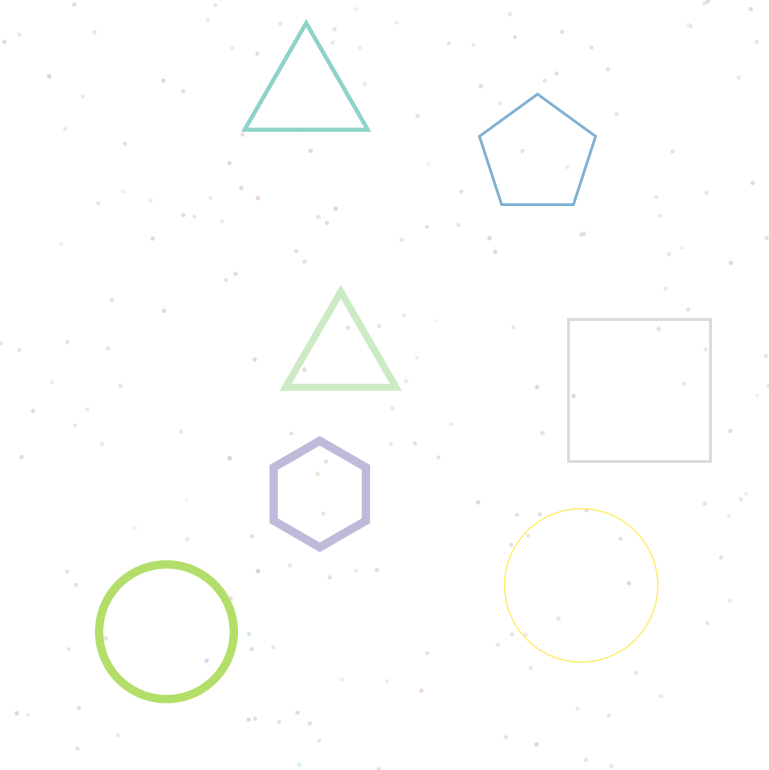[{"shape": "triangle", "thickness": 1.5, "radius": 0.46, "center": [0.398, 0.878]}, {"shape": "hexagon", "thickness": 3, "radius": 0.35, "center": [0.415, 0.358]}, {"shape": "pentagon", "thickness": 1, "radius": 0.4, "center": [0.698, 0.798]}, {"shape": "circle", "thickness": 3, "radius": 0.44, "center": [0.216, 0.18]}, {"shape": "square", "thickness": 1, "radius": 0.46, "center": [0.83, 0.493]}, {"shape": "triangle", "thickness": 2.5, "radius": 0.41, "center": [0.443, 0.538]}, {"shape": "circle", "thickness": 0.5, "radius": 0.5, "center": [0.755, 0.24]}]